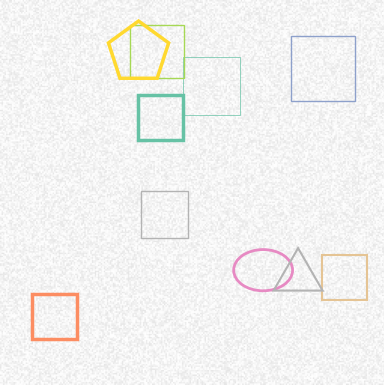[{"shape": "square", "thickness": 0.5, "radius": 0.37, "center": [0.55, 0.777]}, {"shape": "square", "thickness": 2.5, "radius": 0.29, "center": [0.417, 0.695]}, {"shape": "square", "thickness": 2.5, "radius": 0.29, "center": [0.142, 0.178]}, {"shape": "square", "thickness": 1, "radius": 0.42, "center": [0.839, 0.822]}, {"shape": "oval", "thickness": 2, "radius": 0.38, "center": [0.683, 0.298]}, {"shape": "square", "thickness": 1, "radius": 0.35, "center": [0.408, 0.867]}, {"shape": "pentagon", "thickness": 2.5, "radius": 0.41, "center": [0.36, 0.863]}, {"shape": "square", "thickness": 1.5, "radius": 0.29, "center": [0.895, 0.28]}, {"shape": "square", "thickness": 1, "radius": 0.31, "center": [0.427, 0.443]}, {"shape": "triangle", "thickness": 1.5, "radius": 0.37, "center": [0.774, 0.282]}]